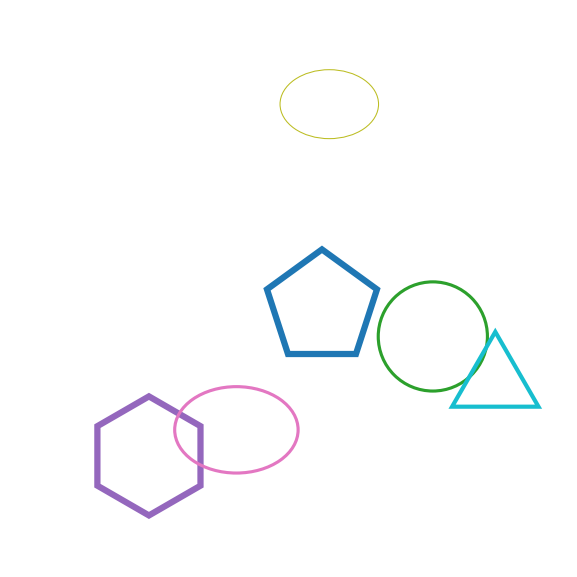[{"shape": "pentagon", "thickness": 3, "radius": 0.5, "center": [0.558, 0.467]}, {"shape": "circle", "thickness": 1.5, "radius": 0.47, "center": [0.749, 0.417]}, {"shape": "hexagon", "thickness": 3, "radius": 0.52, "center": [0.258, 0.21]}, {"shape": "oval", "thickness": 1.5, "radius": 0.53, "center": [0.409, 0.255]}, {"shape": "oval", "thickness": 0.5, "radius": 0.43, "center": [0.57, 0.819]}, {"shape": "triangle", "thickness": 2, "radius": 0.43, "center": [0.858, 0.338]}]